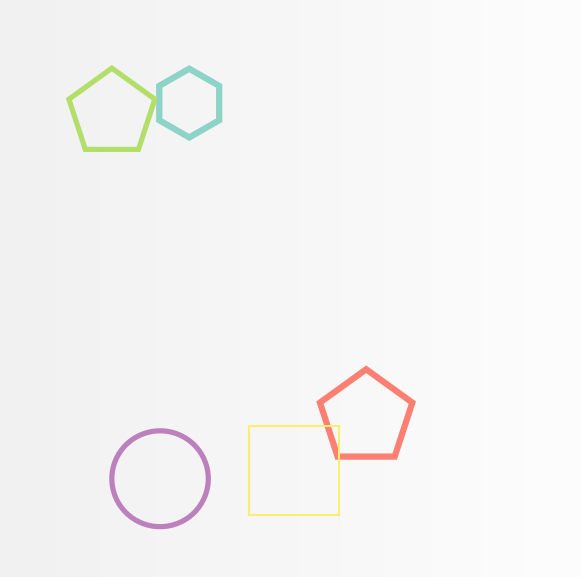[{"shape": "hexagon", "thickness": 3, "radius": 0.3, "center": [0.326, 0.821]}, {"shape": "pentagon", "thickness": 3, "radius": 0.42, "center": [0.63, 0.276]}, {"shape": "pentagon", "thickness": 2.5, "radius": 0.39, "center": [0.192, 0.803]}, {"shape": "circle", "thickness": 2.5, "radius": 0.41, "center": [0.275, 0.17]}, {"shape": "square", "thickness": 1, "radius": 0.39, "center": [0.506, 0.185]}]